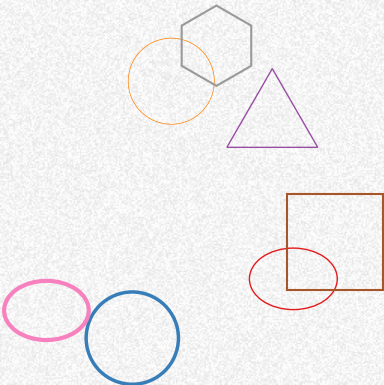[{"shape": "oval", "thickness": 1, "radius": 0.57, "center": [0.762, 0.276]}, {"shape": "circle", "thickness": 2.5, "radius": 0.6, "center": [0.344, 0.122]}, {"shape": "triangle", "thickness": 1, "radius": 0.68, "center": [0.707, 0.685]}, {"shape": "circle", "thickness": 0.5, "radius": 0.56, "center": [0.445, 0.789]}, {"shape": "square", "thickness": 1.5, "radius": 0.62, "center": [0.869, 0.372]}, {"shape": "oval", "thickness": 3, "radius": 0.55, "center": [0.121, 0.194]}, {"shape": "hexagon", "thickness": 1.5, "radius": 0.52, "center": [0.562, 0.881]}]